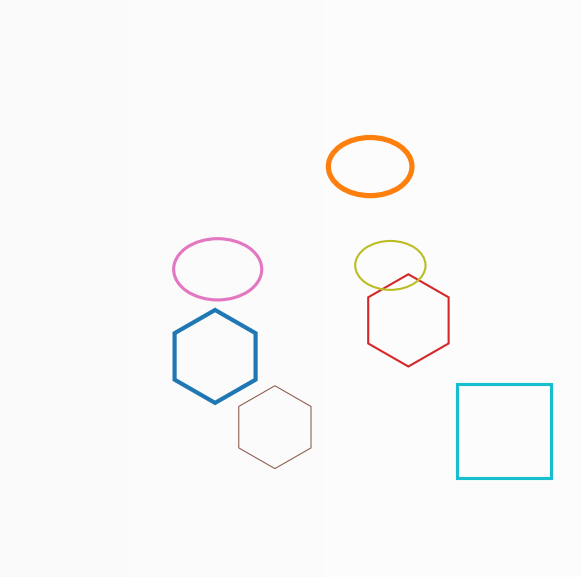[{"shape": "hexagon", "thickness": 2, "radius": 0.4, "center": [0.37, 0.382]}, {"shape": "oval", "thickness": 2.5, "radius": 0.36, "center": [0.637, 0.711]}, {"shape": "hexagon", "thickness": 1, "radius": 0.4, "center": [0.703, 0.444]}, {"shape": "hexagon", "thickness": 0.5, "radius": 0.36, "center": [0.473, 0.259]}, {"shape": "oval", "thickness": 1.5, "radius": 0.38, "center": [0.375, 0.533]}, {"shape": "oval", "thickness": 1, "radius": 0.3, "center": [0.672, 0.54]}, {"shape": "square", "thickness": 1.5, "radius": 0.4, "center": [0.868, 0.253]}]